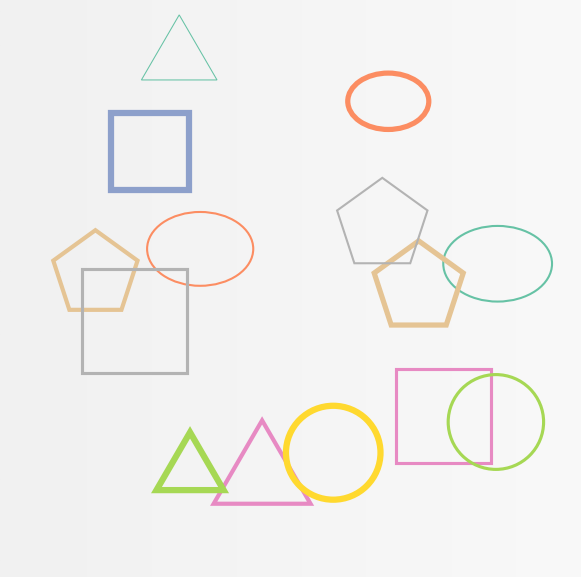[{"shape": "triangle", "thickness": 0.5, "radius": 0.38, "center": [0.308, 0.898]}, {"shape": "oval", "thickness": 1, "radius": 0.47, "center": [0.856, 0.542]}, {"shape": "oval", "thickness": 1, "radius": 0.46, "center": [0.344, 0.568]}, {"shape": "oval", "thickness": 2.5, "radius": 0.35, "center": [0.668, 0.824]}, {"shape": "square", "thickness": 3, "radius": 0.34, "center": [0.258, 0.737]}, {"shape": "triangle", "thickness": 2, "radius": 0.48, "center": [0.451, 0.175]}, {"shape": "square", "thickness": 1.5, "radius": 0.41, "center": [0.763, 0.279]}, {"shape": "circle", "thickness": 1.5, "radius": 0.41, "center": [0.853, 0.268]}, {"shape": "triangle", "thickness": 3, "radius": 0.33, "center": [0.327, 0.184]}, {"shape": "circle", "thickness": 3, "radius": 0.41, "center": [0.573, 0.215]}, {"shape": "pentagon", "thickness": 2, "radius": 0.38, "center": [0.164, 0.524]}, {"shape": "pentagon", "thickness": 2.5, "radius": 0.4, "center": [0.72, 0.501]}, {"shape": "pentagon", "thickness": 1, "radius": 0.41, "center": [0.658, 0.609]}, {"shape": "square", "thickness": 1.5, "radius": 0.45, "center": [0.232, 0.443]}]